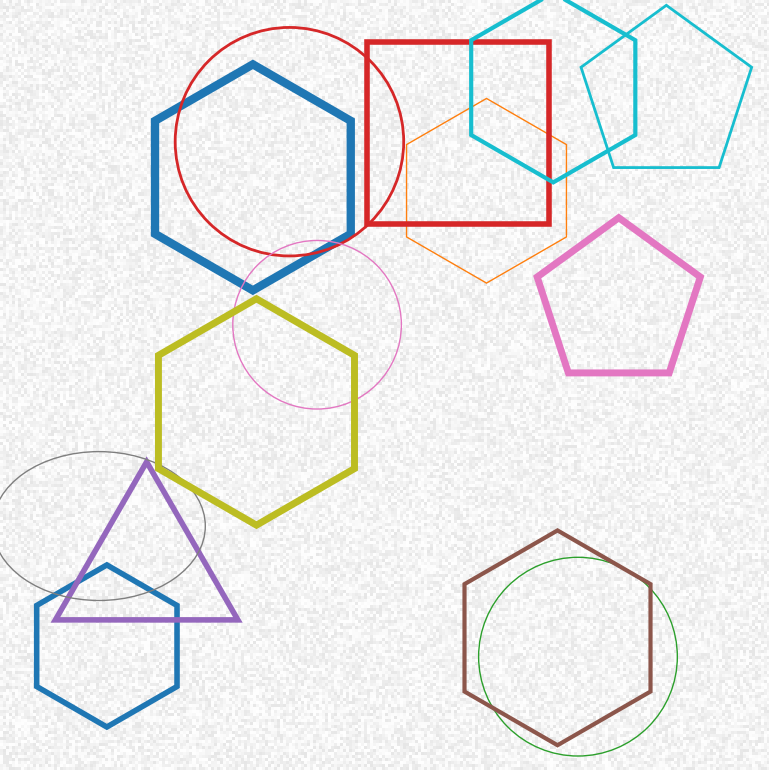[{"shape": "hexagon", "thickness": 2, "radius": 0.53, "center": [0.139, 0.161]}, {"shape": "hexagon", "thickness": 3, "radius": 0.73, "center": [0.328, 0.77]}, {"shape": "hexagon", "thickness": 0.5, "radius": 0.6, "center": [0.632, 0.752]}, {"shape": "circle", "thickness": 0.5, "radius": 0.65, "center": [0.751, 0.147]}, {"shape": "circle", "thickness": 1, "radius": 0.74, "center": [0.376, 0.816]}, {"shape": "square", "thickness": 2, "radius": 0.59, "center": [0.595, 0.827]}, {"shape": "triangle", "thickness": 2, "radius": 0.68, "center": [0.19, 0.263]}, {"shape": "hexagon", "thickness": 1.5, "radius": 0.7, "center": [0.724, 0.172]}, {"shape": "circle", "thickness": 0.5, "radius": 0.55, "center": [0.412, 0.578]}, {"shape": "pentagon", "thickness": 2.5, "radius": 0.56, "center": [0.804, 0.606]}, {"shape": "oval", "thickness": 0.5, "radius": 0.69, "center": [0.129, 0.317]}, {"shape": "hexagon", "thickness": 2.5, "radius": 0.74, "center": [0.333, 0.465]}, {"shape": "pentagon", "thickness": 1, "radius": 0.58, "center": [0.865, 0.877]}, {"shape": "hexagon", "thickness": 1.5, "radius": 0.62, "center": [0.719, 0.886]}]